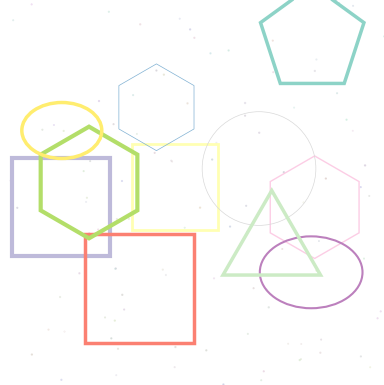[{"shape": "pentagon", "thickness": 2.5, "radius": 0.71, "center": [0.811, 0.898]}, {"shape": "square", "thickness": 2, "radius": 0.56, "center": [0.454, 0.514]}, {"shape": "square", "thickness": 3, "radius": 0.64, "center": [0.158, 0.462]}, {"shape": "square", "thickness": 2.5, "radius": 0.7, "center": [0.363, 0.251]}, {"shape": "hexagon", "thickness": 0.5, "radius": 0.56, "center": [0.406, 0.721]}, {"shape": "hexagon", "thickness": 3, "radius": 0.72, "center": [0.231, 0.526]}, {"shape": "hexagon", "thickness": 1, "radius": 0.67, "center": [0.817, 0.462]}, {"shape": "circle", "thickness": 0.5, "radius": 0.74, "center": [0.673, 0.562]}, {"shape": "oval", "thickness": 1.5, "radius": 0.67, "center": [0.808, 0.293]}, {"shape": "triangle", "thickness": 2.5, "radius": 0.73, "center": [0.706, 0.359]}, {"shape": "oval", "thickness": 2.5, "radius": 0.52, "center": [0.161, 0.661]}]